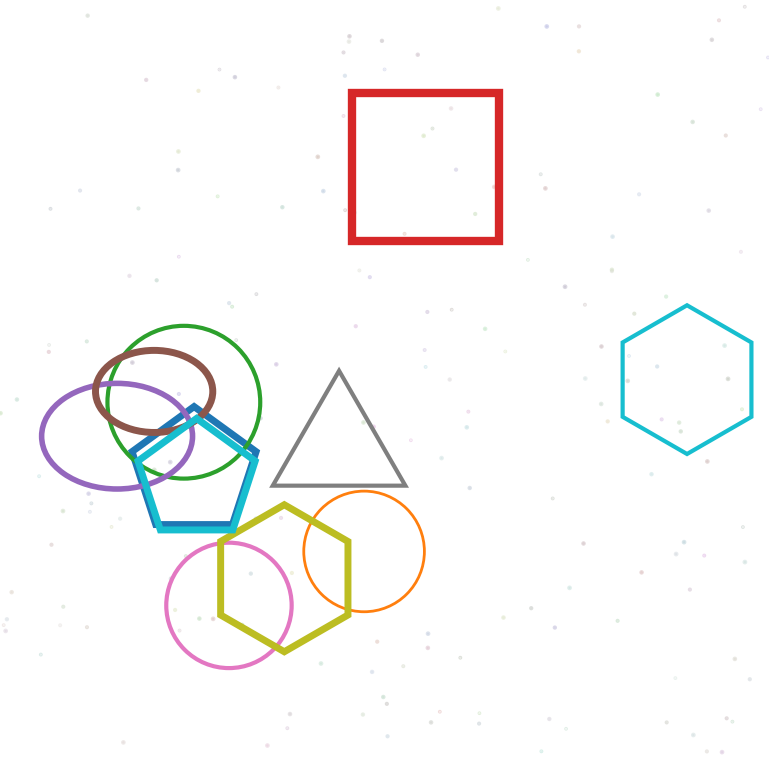[{"shape": "pentagon", "thickness": 2.5, "radius": 0.42, "center": [0.252, 0.387]}, {"shape": "circle", "thickness": 1, "radius": 0.39, "center": [0.473, 0.284]}, {"shape": "circle", "thickness": 1.5, "radius": 0.5, "center": [0.239, 0.478]}, {"shape": "square", "thickness": 3, "radius": 0.48, "center": [0.553, 0.783]}, {"shape": "oval", "thickness": 2, "radius": 0.49, "center": [0.152, 0.434]}, {"shape": "oval", "thickness": 2.5, "radius": 0.38, "center": [0.2, 0.492]}, {"shape": "circle", "thickness": 1.5, "radius": 0.41, "center": [0.297, 0.214]}, {"shape": "triangle", "thickness": 1.5, "radius": 0.5, "center": [0.44, 0.419]}, {"shape": "hexagon", "thickness": 2.5, "radius": 0.48, "center": [0.369, 0.249]}, {"shape": "pentagon", "thickness": 2.5, "radius": 0.4, "center": [0.255, 0.377]}, {"shape": "hexagon", "thickness": 1.5, "radius": 0.48, "center": [0.892, 0.507]}]